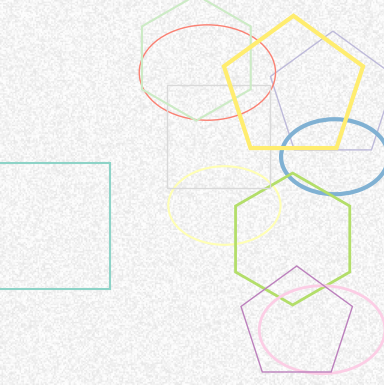[{"shape": "square", "thickness": 1.5, "radius": 0.82, "center": [0.122, 0.412]}, {"shape": "oval", "thickness": 1.5, "radius": 0.73, "center": [0.583, 0.466]}, {"shape": "pentagon", "thickness": 1, "radius": 0.85, "center": [0.865, 0.749]}, {"shape": "oval", "thickness": 1, "radius": 0.88, "center": [0.539, 0.812]}, {"shape": "oval", "thickness": 3, "radius": 0.7, "center": [0.869, 0.593]}, {"shape": "hexagon", "thickness": 2, "radius": 0.86, "center": [0.76, 0.379]}, {"shape": "oval", "thickness": 2, "radius": 0.82, "center": [0.837, 0.144]}, {"shape": "square", "thickness": 1, "radius": 0.67, "center": [0.567, 0.645]}, {"shape": "pentagon", "thickness": 1, "radius": 0.76, "center": [0.771, 0.157]}, {"shape": "hexagon", "thickness": 1.5, "radius": 0.82, "center": [0.51, 0.85]}, {"shape": "pentagon", "thickness": 3, "radius": 0.95, "center": [0.762, 0.769]}]